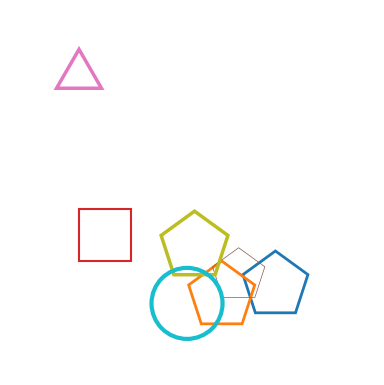[{"shape": "pentagon", "thickness": 2, "radius": 0.44, "center": [0.715, 0.259]}, {"shape": "pentagon", "thickness": 2, "radius": 0.45, "center": [0.576, 0.232]}, {"shape": "square", "thickness": 1.5, "radius": 0.34, "center": [0.272, 0.391]}, {"shape": "pentagon", "thickness": 0.5, "radius": 0.36, "center": [0.62, 0.285]}, {"shape": "triangle", "thickness": 2.5, "radius": 0.34, "center": [0.205, 0.804]}, {"shape": "pentagon", "thickness": 2.5, "radius": 0.46, "center": [0.505, 0.36]}, {"shape": "circle", "thickness": 3, "radius": 0.46, "center": [0.486, 0.212]}]